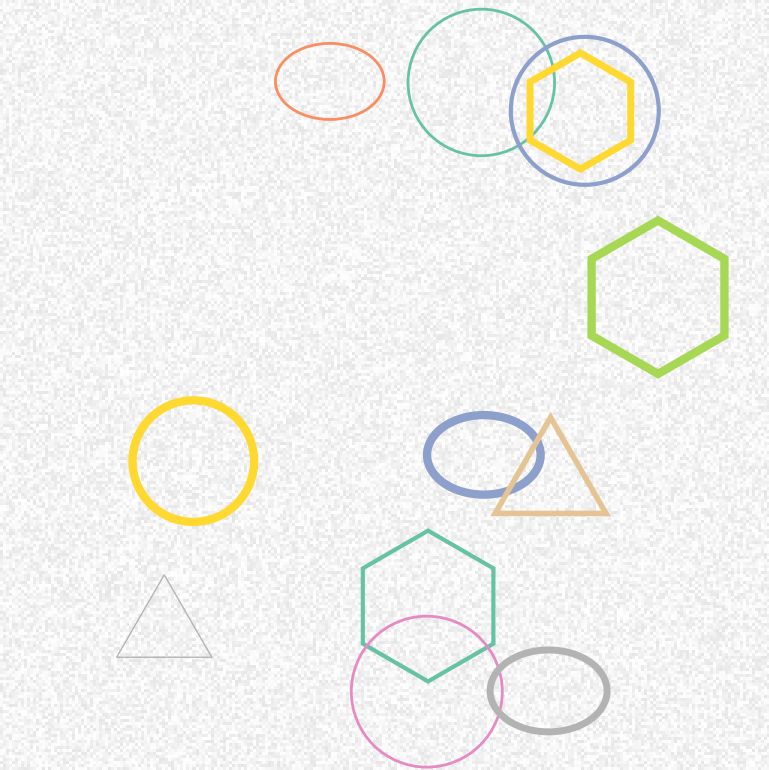[{"shape": "hexagon", "thickness": 1.5, "radius": 0.49, "center": [0.556, 0.213]}, {"shape": "circle", "thickness": 1, "radius": 0.48, "center": [0.625, 0.893]}, {"shape": "oval", "thickness": 1, "radius": 0.35, "center": [0.428, 0.894]}, {"shape": "circle", "thickness": 1.5, "radius": 0.48, "center": [0.759, 0.856]}, {"shape": "oval", "thickness": 3, "radius": 0.37, "center": [0.628, 0.409]}, {"shape": "circle", "thickness": 1, "radius": 0.49, "center": [0.554, 0.102]}, {"shape": "hexagon", "thickness": 3, "radius": 0.5, "center": [0.855, 0.614]}, {"shape": "hexagon", "thickness": 2.5, "radius": 0.38, "center": [0.754, 0.856]}, {"shape": "circle", "thickness": 3, "radius": 0.39, "center": [0.251, 0.401]}, {"shape": "triangle", "thickness": 2, "radius": 0.42, "center": [0.715, 0.375]}, {"shape": "triangle", "thickness": 0.5, "radius": 0.36, "center": [0.213, 0.182]}, {"shape": "oval", "thickness": 2.5, "radius": 0.38, "center": [0.712, 0.103]}]